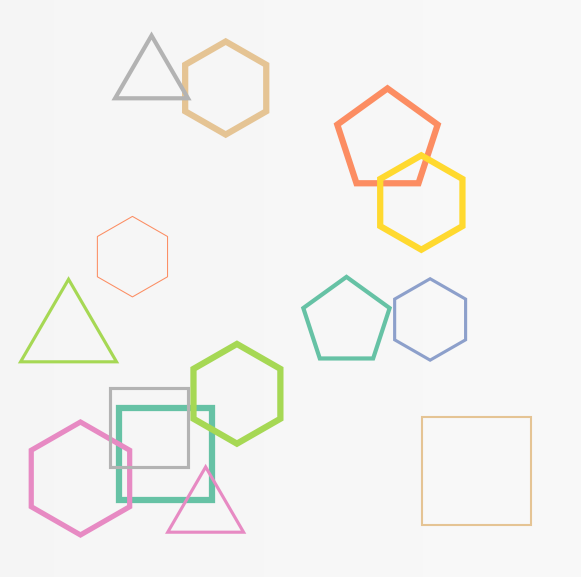[{"shape": "square", "thickness": 3, "radius": 0.4, "center": [0.285, 0.213]}, {"shape": "pentagon", "thickness": 2, "radius": 0.39, "center": [0.596, 0.442]}, {"shape": "pentagon", "thickness": 3, "radius": 0.45, "center": [0.667, 0.755]}, {"shape": "hexagon", "thickness": 0.5, "radius": 0.35, "center": [0.228, 0.555]}, {"shape": "hexagon", "thickness": 1.5, "radius": 0.35, "center": [0.74, 0.446]}, {"shape": "triangle", "thickness": 1.5, "radius": 0.38, "center": [0.354, 0.115]}, {"shape": "hexagon", "thickness": 2.5, "radius": 0.49, "center": [0.138, 0.171]}, {"shape": "hexagon", "thickness": 3, "radius": 0.43, "center": [0.408, 0.317]}, {"shape": "triangle", "thickness": 1.5, "radius": 0.48, "center": [0.118, 0.42]}, {"shape": "hexagon", "thickness": 3, "radius": 0.41, "center": [0.725, 0.648]}, {"shape": "hexagon", "thickness": 3, "radius": 0.4, "center": [0.388, 0.847]}, {"shape": "square", "thickness": 1, "radius": 0.47, "center": [0.82, 0.183]}, {"shape": "triangle", "thickness": 2, "radius": 0.36, "center": [0.261, 0.865]}, {"shape": "square", "thickness": 1.5, "radius": 0.34, "center": [0.256, 0.259]}]